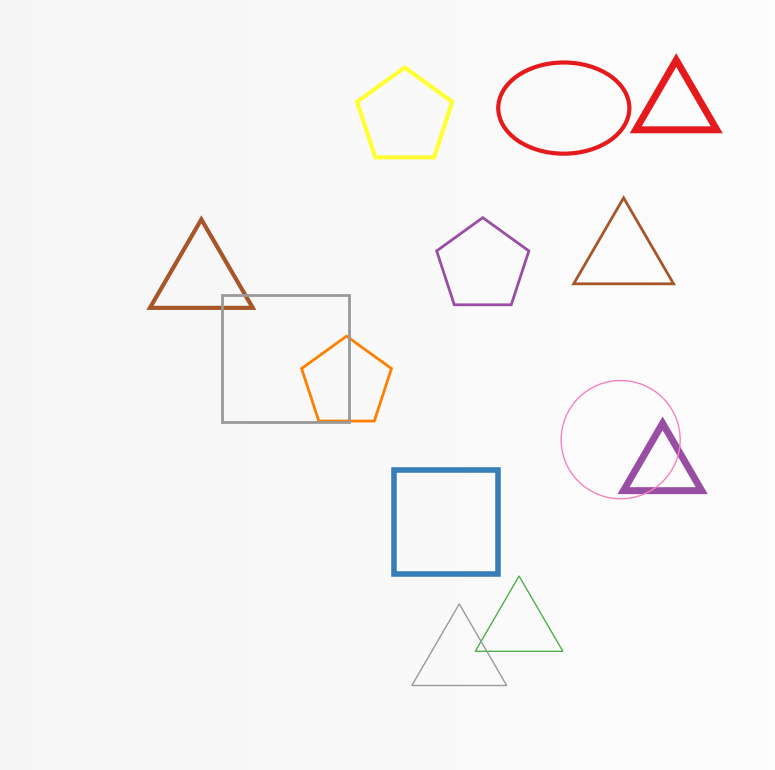[{"shape": "oval", "thickness": 1.5, "radius": 0.42, "center": [0.727, 0.86]}, {"shape": "triangle", "thickness": 2.5, "radius": 0.3, "center": [0.873, 0.862]}, {"shape": "square", "thickness": 2, "radius": 0.34, "center": [0.575, 0.322]}, {"shape": "triangle", "thickness": 0.5, "radius": 0.33, "center": [0.67, 0.187]}, {"shape": "pentagon", "thickness": 1, "radius": 0.31, "center": [0.623, 0.655]}, {"shape": "triangle", "thickness": 2.5, "radius": 0.29, "center": [0.855, 0.392]}, {"shape": "pentagon", "thickness": 1, "radius": 0.3, "center": [0.447, 0.503]}, {"shape": "pentagon", "thickness": 1.5, "radius": 0.32, "center": [0.522, 0.848]}, {"shape": "triangle", "thickness": 1.5, "radius": 0.38, "center": [0.26, 0.638]}, {"shape": "triangle", "thickness": 1, "radius": 0.37, "center": [0.805, 0.669]}, {"shape": "circle", "thickness": 0.5, "radius": 0.38, "center": [0.801, 0.429]}, {"shape": "square", "thickness": 1, "radius": 0.41, "center": [0.368, 0.534]}, {"shape": "triangle", "thickness": 0.5, "radius": 0.35, "center": [0.593, 0.145]}]